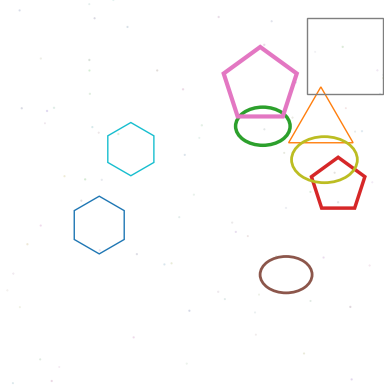[{"shape": "hexagon", "thickness": 1, "radius": 0.37, "center": [0.258, 0.415]}, {"shape": "triangle", "thickness": 1, "radius": 0.48, "center": [0.833, 0.678]}, {"shape": "oval", "thickness": 2.5, "radius": 0.35, "center": [0.683, 0.672]}, {"shape": "pentagon", "thickness": 2.5, "radius": 0.36, "center": [0.878, 0.518]}, {"shape": "oval", "thickness": 2, "radius": 0.34, "center": [0.743, 0.287]}, {"shape": "pentagon", "thickness": 3, "radius": 0.5, "center": [0.676, 0.778]}, {"shape": "square", "thickness": 1, "radius": 0.49, "center": [0.896, 0.855]}, {"shape": "oval", "thickness": 2, "radius": 0.43, "center": [0.843, 0.585]}, {"shape": "hexagon", "thickness": 1, "radius": 0.35, "center": [0.34, 0.613]}]